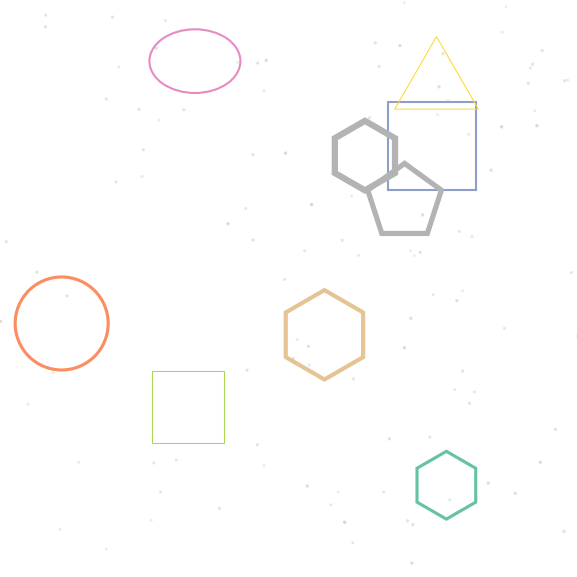[{"shape": "hexagon", "thickness": 1.5, "radius": 0.29, "center": [0.773, 0.159]}, {"shape": "circle", "thickness": 1.5, "radius": 0.4, "center": [0.107, 0.439]}, {"shape": "square", "thickness": 1, "radius": 0.38, "center": [0.747, 0.746]}, {"shape": "oval", "thickness": 1, "radius": 0.39, "center": [0.338, 0.893]}, {"shape": "square", "thickness": 0.5, "radius": 0.31, "center": [0.326, 0.295]}, {"shape": "triangle", "thickness": 0.5, "radius": 0.42, "center": [0.756, 0.852]}, {"shape": "hexagon", "thickness": 2, "radius": 0.39, "center": [0.562, 0.419]}, {"shape": "pentagon", "thickness": 2.5, "radius": 0.34, "center": [0.701, 0.649]}, {"shape": "hexagon", "thickness": 3, "radius": 0.3, "center": [0.632, 0.73]}]